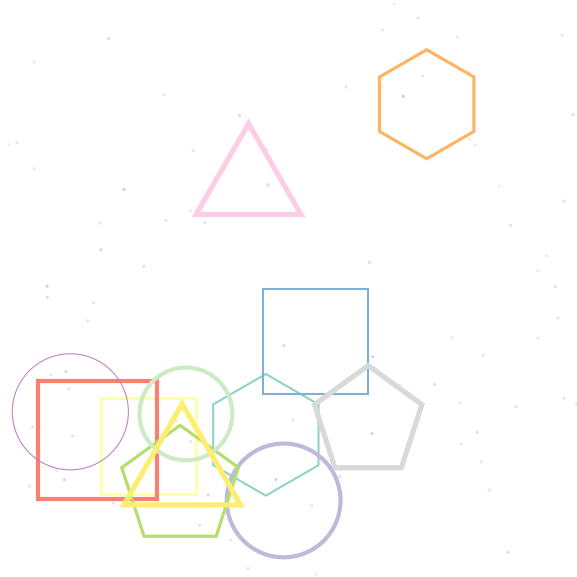[{"shape": "hexagon", "thickness": 1, "radius": 0.53, "center": [0.46, 0.246]}, {"shape": "square", "thickness": 1.5, "radius": 0.41, "center": [0.257, 0.227]}, {"shape": "circle", "thickness": 2, "radius": 0.49, "center": [0.491, 0.133]}, {"shape": "square", "thickness": 2, "radius": 0.51, "center": [0.169, 0.237]}, {"shape": "square", "thickness": 1, "radius": 0.46, "center": [0.546, 0.407]}, {"shape": "hexagon", "thickness": 1.5, "radius": 0.47, "center": [0.739, 0.819]}, {"shape": "pentagon", "thickness": 1.5, "radius": 0.53, "center": [0.312, 0.157]}, {"shape": "triangle", "thickness": 2.5, "radius": 0.52, "center": [0.43, 0.68]}, {"shape": "pentagon", "thickness": 2.5, "radius": 0.49, "center": [0.638, 0.268]}, {"shape": "circle", "thickness": 0.5, "radius": 0.5, "center": [0.122, 0.286]}, {"shape": "circle", "thickness": 2, "radius": 0.4, "center": [0.322, 0.282]}, {"shape": "triangle", "thickness": 2.5, "radius": 0.58, "center": [0.316, 0.183]}]